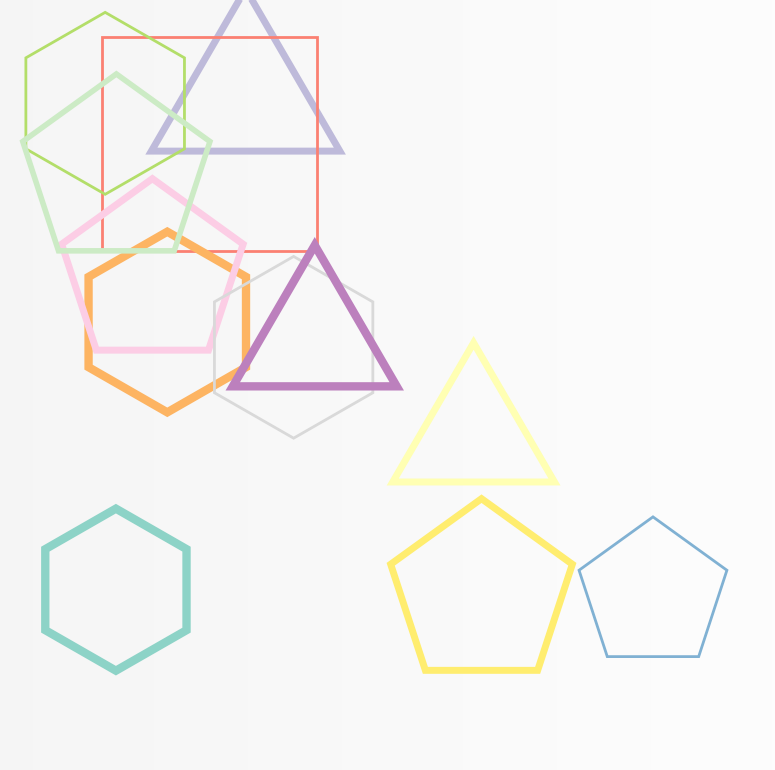[{"shape": "hexagon", "thickness": 3, "radius": 0.53, "center": [0.15, 0.234]}, {"shape": "triangle", "thickness": 2.5, "radius": 0.6, "center": [0.611, 0.434]}, {"shape": "triangle", "thickness": 2.5, "radius": 0.7, "center": [0.317, 0.874]}, {"shape": "square", "thickness": 1, "radius": 0.69, "center": [0.271, 0.813]}, {"shape": "pentagon", "thickness": 1, "radius": 0.5, "center": [0.843, 0.228]}, {"shape": "hexagon", "thickness": 3, "radius": 0.59, "center": [0.216, 0.582]}, {"shape": "hexagon", "thickness": 1, "radius": 0.59, "center": [0.136, 0.866]}, {"shape": "pentagon", "thickness": 2.5, "radius": 0.62, "center": [0.197, 0.645]}, {"shape": "hexagon", "thickness": 1, "radius": 0.59, "center": [0.379, 0.549]}, {"shape": "triangle", "thickness": 3, "radius": 0.61, "center": [0.406, 0.559]}, {"shape": "pentagon", "thickness": 2, "radius": 0.63, "center": [0.15, 0.777]}, {"shape": "pentagon", "thickness": 2.5, "radius": 0.62, "center": [0.621, 0.229]}]